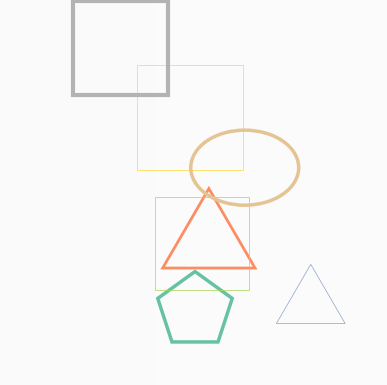[{"shape": "pentagon", "thickness": 2.5, "radius": 0.51, "center": [0.503, 0.194]}, {"shape": "triangle", "thickness": 2, "radius": 0.69, "center": [0.539, 0.373]}, {"shape": "triangle", "thickness": 0.5, "radius": 0.51, "center": [0.802, 0.211]}, {"shape": "square", "thickness": 0.5, "radius": 0.6, "center": [0.522, 0.367]}, {"shape": "square", "thickness": 0.5, "radius": 0.68, "center": [0.491, 0.695]}, {"shape": "oval", "thickness": 2.5, "radius": 0.7, "center": [0.632, 0.564]}, {"shape": "square", "thickness": 3, "radius": 0.61, "center": [0.312, 0.875]}]